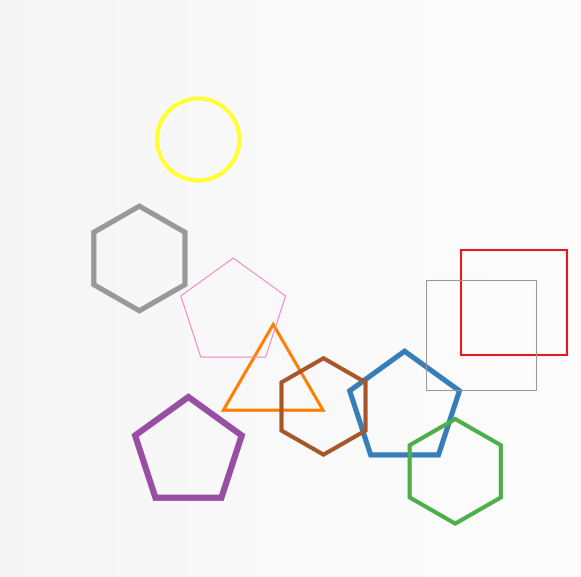[{"shape": "square", "thickness": 1, "radius": 0.46, "center": [0.885, 0.476]}, {"shape": "pentagon", "thickness": 2.5, "radius": 0.5, "center": [0.696, 0.292]}, {"shape": "hexagon", "thickness": 2, "radius": 0.45, "center": [0.783, 0.183]}, {"shape": "pentagon", "thickness": 3, "radius": 0.48, "center": [0.324, 0.215]}, {"shape": "triangle", "thickness": 1.5, "radius": 0.5, "center": [0.47, 0.338]}, {"shape": "circle", "thickness": 2, "radius": 0.35, "center": [0.341, 0.758]}, {"shape": "hexagon", "thickness": 2, "radius": 0.42, "center": [0.557, 0.295]}, {"shape": "pentagon", "thickness": 0.5, "radius": 0.47, "center": [0.401, 0.457]}, {"shape": "square", "thickness": 0.5, "radius": 0.48, "center": [0.828, 0.42]}, {"shape": "hexagon", "thickness": 2.5, "radius": 0.45, "center": [0.24, 0.552]}]